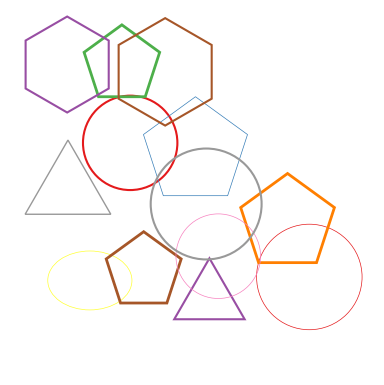[{"shape": "circle", "thickness": 0.5, "radius": 0.69, "center": [0.803, 0.281]}, {"shape": "circle", "thickness": 1.5, "radius": 0.61, "center": [0.338, 0.629]}, {"shape": "pentagon", "thickness": 0.5, "radius": 0.71, "center": [0.508, 0.607]}, {"shape": "pentagon", "thickness": 2, "radius": 0.52, "center": [0.317, 0.832]}, {"shape": "hexagon", "thickness": 1.5, "radius": 0.62, "center": [0.174, 0.832]}, {"shape": "triangle", "thickness": 1.5, "radius": 0.53, "center": [0.544, 0.224]}, {"shape": "pentagon", "thickness": 2, "radius": 0.64, "center": [0.747, 0.421]}, {"shape": "oval", "thickness": 0.5, "radius": 0.55, "center": [0.233, 0.272]}, {"shape": "hexagon", "thickness": 1.5, "radius": 0.7, "center": [0.429, 0.813]}, {"shape": "pentagon", "thickness": 2, "radius": 0.51, "center": [0.373, 0.296]}, {"shape": "circle", "thickness": 0.5, "radius": 0.55, "center": [0.567, 0.335]}, {"shape": "triangle", "thickness": 1, "radius": 0.64, "center": [0.177, 0.508]}, {"shape": "circle", "thickness": 1.5, "radius": 0.72, "center": [0.535, 0.47]}]